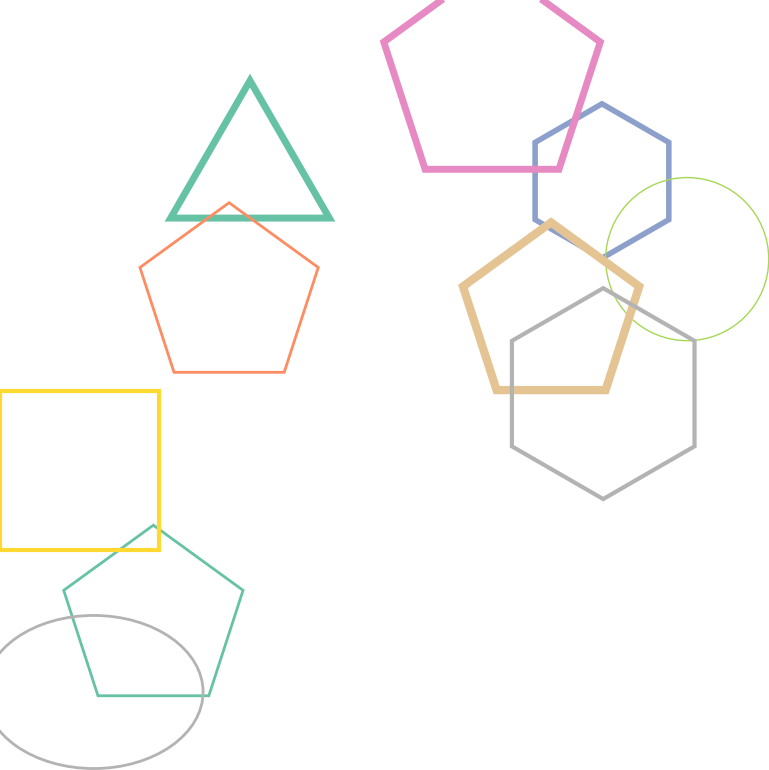[{"shape": "triangle", "thickness": 2.5, "radius": 0.59, "center": [0.325, 0.776]}, {"shape": "pentagon", "thickness": 1, "radius": 0.61, "center": [0.199, 0.195]}, {"shape": "pentagon", "thickness": 1, "radius": 0.61, "center": [0.298, 0.615]}, {"shape": "hexagon", "thickness": 2, "radius": 0.5, "center": [0.782, 0.765]}, {"shape": "pentagon", "thickness": 2.5, "radius": 0.74, "center": [0.639, 0.9]}, {"shape": "circle", "thickness": 0.5, "radius": 0.53, "center": [0.892, 0.663]}, {"shape": "square", "thickness": 1.5, "radius": 0.52, "center": [0.103, 0.389]}, {"shape": "pentagon", "thickness": 3, "radius": 0.6, "center": [0.716, 0.591]}, {"shape": "oval", "thickness": 1, "radius": 0.71, "center": [0.122, 0.101]}, {"shape": "hexagon", "thickness": 1.5, "radius": 0.68, "center": [0.783, 0.489]}]